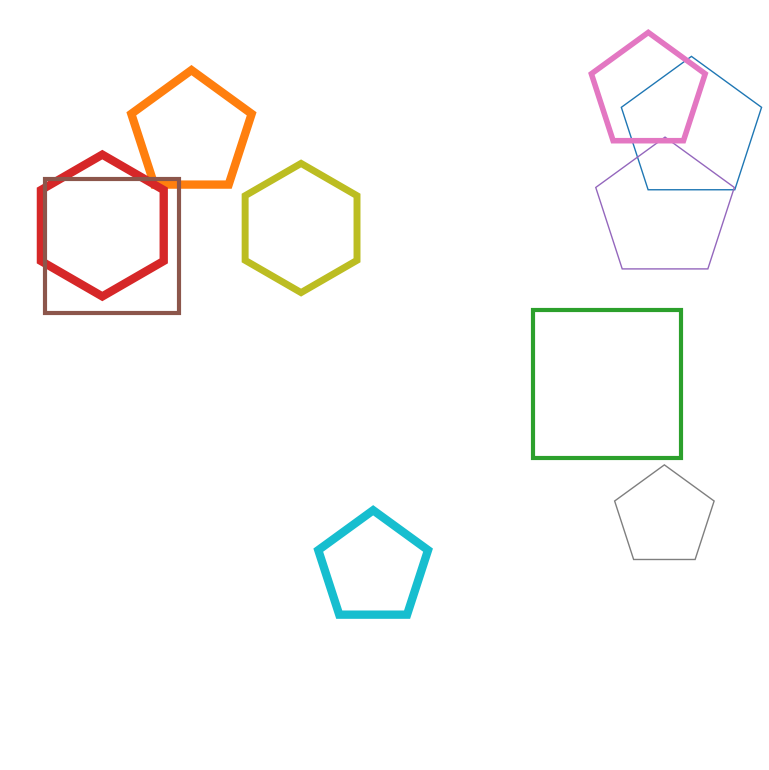[{"shape": "pentagon", "thickness": 0.5, "radius": 0.48, "center": [0.898, 0.831]}, {"shape": "pentagon", "thickness": 3, "radius": 0.41, "center": [0.249, 0.827]}, {"shape": "square", "thickness": 1.5, "radius": 0.48, "center": [0.788, 0.501]}, {"shape": "hexagon", "thickness": 3, "radius": 0.46, "center": [0.133, 0.707]}, {"shape": "pentagon", "thickness": 0.5, "radius": 0.47, "center": [0.864, 0.727]}, {"shape": "square", "thickness": 1.5, "radius": 0.43, "center": [0.145, 0.68]}, {"shape": "pentagon", "thickness": 2, "radius": 0.39, "center": [0.842, 0.88]}, {"shape": "pentagon", "thickness": 0.5, "radius": 0.34, "center": [0.863, 0.328]}, {"shape": "hexagon", "thickness": 2.5, "radius": 0.42, "center": [0.391, 0.704]}, {"shape": "pentagon", "thickness": 3, "radius": 0.37, "center": [0.485, 0.262]}]